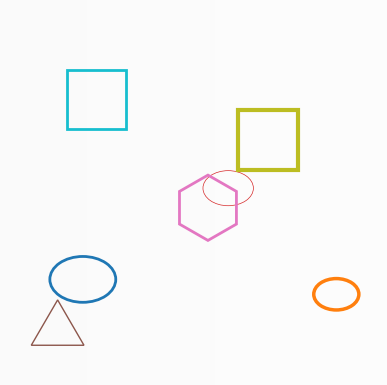[{"shape": "oval", "thickness": 2, "radius": 0.43, "center": [0.214, 0.274]}, {"shape": "oval", "thickness": 2.5, "radius": 0.29, "center": [0.868, 0.236]}, {"shape": "oval", "thickness": 0.5, "radius": 0.33, "center": [0.589, 0.511]}, {"shape": "triangle", "thickness": 1, "radius": 0.39, "center": [0.149, 0.142]}, {"shape": "hexagon", "thickness": 2, "radius": 0.42, "center": [0.537, 0.46]}, {"shape": "square", "thickness": 3, "radius": 0.39, "center": [0.692, 0.638]}, {"shape": "square", "thickness": 2, "radius": 0.38, "center": [0.25, 0.742]}]